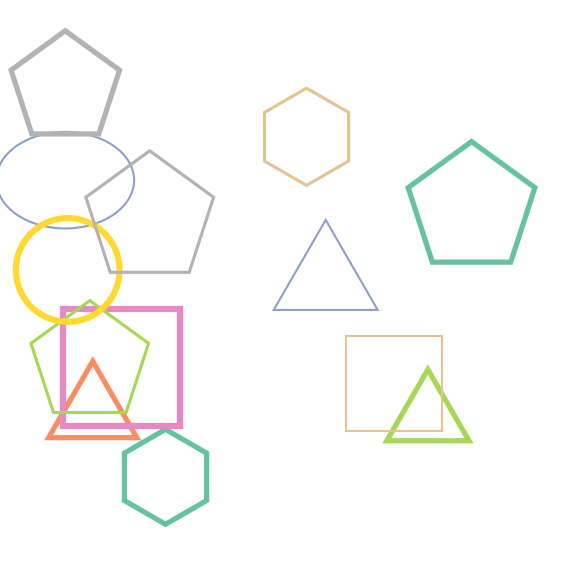[{"shape": "pentagon", "thickness": 2.5, "radius": 0.58, "center": [0.817, 0.639]}, {"shape": "hexagon", "thickness": 2.5, "radius": 0.41, "center": [0.287, 0.173]}, {"shape": "triangle", "thickness": 2.5, "radius": 0.44, "center": [0.161, 0.285]}, {"shape": "triangle", "thickness": 1, "radius": 0.52, "center": [0.564, 0.514]}, {"shape": "oval", "thickness": 1, "radius": 0.6, "center": [0.113, 0.687]}, {"shape": "square", "thickness": 3, "radius": 0.51, "center": [0.21, 0.363]}, {"shape": "pentagon", "thickness": 1.5, "radius": 0.54, "center": [0.155, 0.372]}, {"shape": "triangle", "thickness": 2.5, "radius": 0.41, "center": [0.741, 0.277]}, {"shape": "circle", "thickness": 3, "radius": 0.45, "center": [0.117, 0.532]}, {"shape": "hexagon", "thickness": 1.5, "radius": 0.42, "center": [0.531, 0.762]}, {"shape": "square", "thickness": 1, "radius": 0.41, "center": [0.682, 0.335]}, {"shape": "pentagon", "thickness": 2.5, "radius": 0.49, "center": [0.113, 0.847]}, {"shape": "pentagon", "thickness": 1.5, "radius": 0.58, "center": [0.259, 0.622]}]